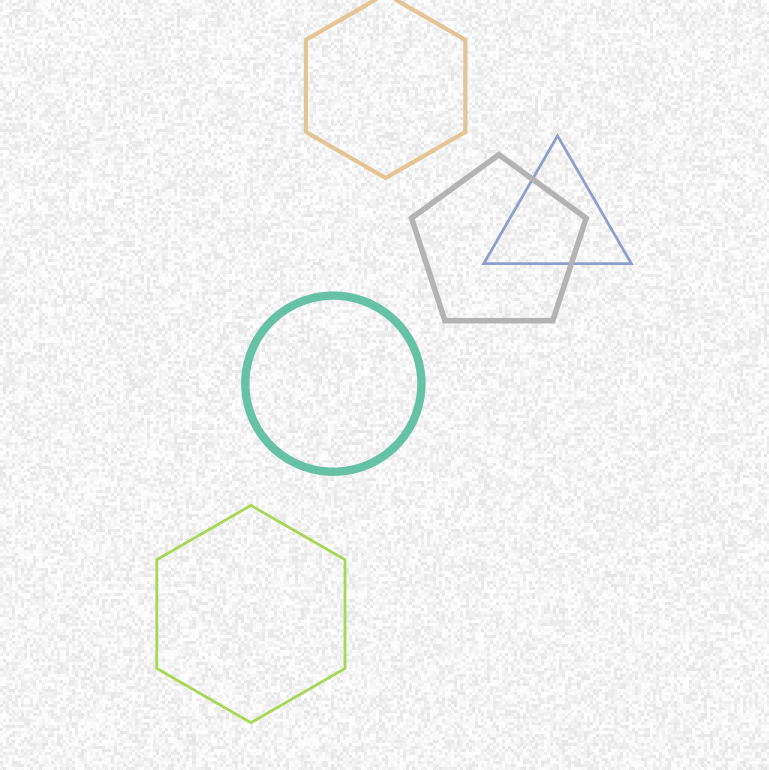[{"shape": "circle", "thickness": 3, "radius": 0.57, "center": [0.433, 0.502]}, {"shape": "triangle", "thickness": 1, "radius": 0.55, "center": [0.724, 0.713]}, {"shape": "hexagon", "thickness": 1, "radius": 0.71, "center": [0.326, 0.203]}, {"shape": "hexagon", "thickness": 1.5, "radius": 0.6, "center": [0.501, 0.888]}, {"shape": "pentagon", "thickness": 2, "radius": 0.6, "center": [0.648, 0.68]}]